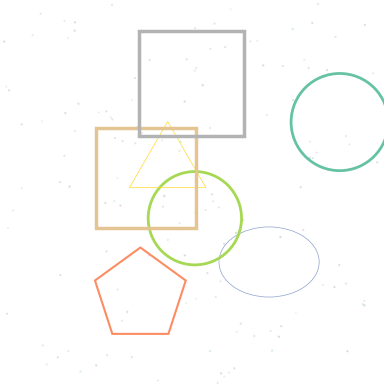[{"shape": "circle", "thickness": 2, "radius": 0.63, "center": [0.882, 0.683]}, {"shape": "pentagon", "thickness": 1.5, "radius": 0.62, "center": [0.365, 0.233]}, {"shape": "oval", "thickness": 0.5, "radius": 0.65, "center": [0.699, 0.32]}, {"shape": "circle", "thickness": 2, "radius": 0.61, "center": [0.506, 0.433]}, {"shape": "triangle", "thickness": 0.5, "radius": 0.57, "center": [0.436, 0.57]}, {"shape": "square", "thickness": 2.5, "radius": 0.65, "center": [0.38, 0.538]}, {"shape": "square", "thickness": 2.5, "radius": 0.68, "center": [0.497, 0.783]}]